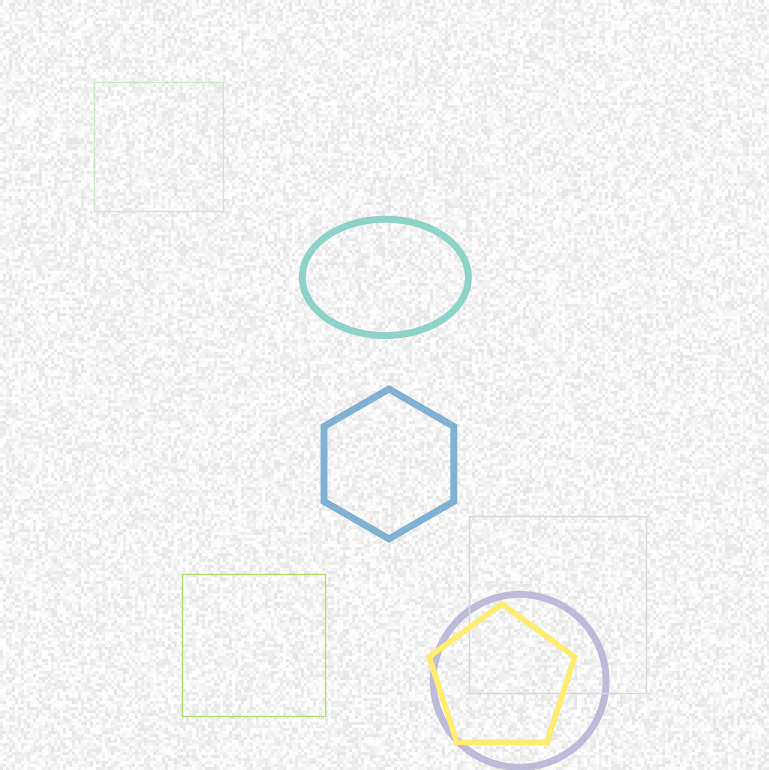[{"shape": "oval", "thickness": 2.5, "radius": 0.54, "center": [0.5, 0.64]}, {"shape": "circle", "thickness": 2.5, "radius": 0.56, "center": [0.675, 0.116]}, {"shape": "hexagon", "thickness": 2.5, "radius": 0.49, "center": [0.505, 0.397]}, {"shape": "square", "thickness": 0.5, "radius": 0.46, "center": [0.329, 0.163]}, {"shape": "square", "thickness": 0.5, "radius": 0.57, "center": [0.724, 0.215]}, {"shape": "square", "thickness": 0.5, "radius": 0.42, "center": [0.206, 0.809]}, {"shape": "pentagon", "thickness": 2, "radius": 0.5, "center": [0.652, 0.116]}]